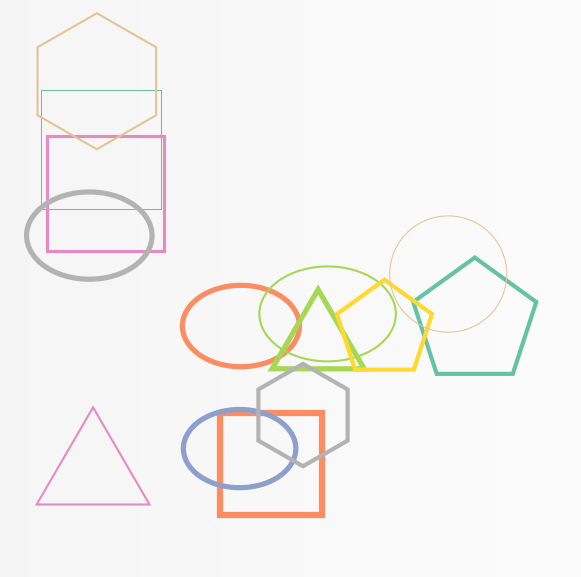[{"shape": "square", "thickness": 0.5, "radius": 0.51, "center": [0.174, 0.74]}, {"shape": "pentagon", "thickness": 2, "radius": 0.56, "center": [0.817, 0.442]}, {"shape": "oval", "thickness": 2.5, "radius": 0.5, "center": [0.414, 0.435]}, {"shape": "square", "thickness": 3, "radius": 0.44, "center": [0.465, 0.196]}, {"shape": "oval", "thickness": 2.5, "radius": 0.48, "center": [0.412, 0.222]}, {"shape": "triangle", "thickness": 1, "radius": 0.56, "center": [0.16, 0.182]}, {"shape": "square", "thickness": 1.5, "radius": 0.5, "center": [0.181, 0.664]}, {"shape": "triangle", "thickness": 2.5, "radius": 0.46, "center": [0.547, 0.406]}, {"shape": "oval", "thickness": 1, "radius": 0.59, "center": [0.564, 0.456]}, {"shape": "pentagon", "thickness": 2, "radius": 0.43, "center": [0.661, 0.429]}, {"shape": "hexagon", "thickness": 1, "radius": 0.59, "center": [0.167, 0.858]}, {"shape": "circle", "thickness": 0.5, "radius": 0.5, "center": [0.771, 0.525]}, {"shape": "hexagon", "thickness": 2, "radius": 0.44, "center": [0.521, 0.28]}, {"shape": "oval", "thickness": 2.5, "radius": 0.54, "center": [0.154, 0.591]}]